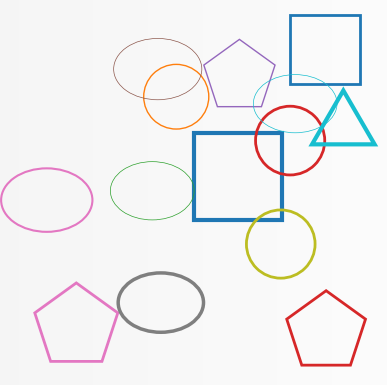[{"shape": "square", "thickness": 3, "radius": 0.56, "center": [0.614, 0.541]}, {"shape": "square", "thickness": 2, "radius": 0.45, "center": [0.838, 0.871]}, {"shape": "circle", "thickness": 1, "radius": 0.42, "center": [0.455, 0.749]}, {"shape": "oval", "thickness": 0.5, "radius": 0.54, "center": [0.393, 0.504]}, {"shape": "circle", "thickness": 2, "radius": 0.45, "center": [0.749, 0.635]}, {"shape": "pentagon", "thickness": 2, "radius": 0.53, "center": [0.842, 0.138]}, {"shape": "pentagon", "thickness": 1, "radius": 0.48, "center": [0.618, 0.801]}, {"shape": "oval", "thickness": 0.5, "radius": 0.57, "center": [0.407, 0.821]}, {"shape": "pentagon", "thickness": 2, "radius": 0.56, "center": [0.197, 0.152]}, {"shape": "oval", "thickness": 1.5, "radius": 0.59, "center": [0.121, 0.48]}, {"shape": "oval", "thickness": 2.5, "radius": 0.55, "center": [0.415, 0.214]}, {"shape": "circle", "thickness": 2, "radius": 0.44, "center": [0.725, 0.366]}, {"shape": "triangle", "thickness": 3, "radius": 0.47, "center": [0.886, 0.672]}, {"shape": "oval", "thickness": 0.5, "radius": 0.54, "center": [0.762, 0.731]}]